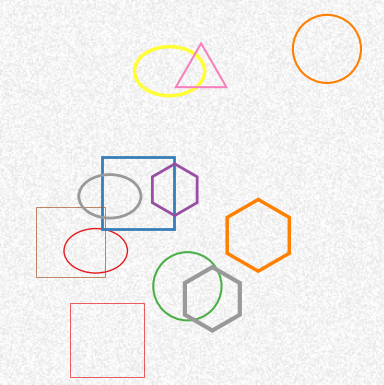[{"shape": "square", "thickness": 0.5, "radius": 0.48, "center": [0.277, 0.116]}, {"shape": "oval", "thickness": 1, "radius": 0.41, "center": [0.249, 0.349]}, {"shape": "square", "thickness": 2, "radius": 0.47, "center": [0.358, 0.498]}, {"shape": "circle", "thickness": 1.5, "radius": 0.44, "center": [0.487, 0.256]}, {"shape": "hexagon", "thickness": 2, "radius": 0.34, "center": [0.454, 0.507]}, {"shape": "circle", "thickness": 1.5, "radius": 0.44, "center": [0.849, 0.873]}, {"shape": "hexagon", "thickness": 2.5, "radius": 0.47, "center": [0.671, 0.389]}, {"shape": "oval", "thickness": 2.5, "radius": 0.46, "center": [0.441, 0.815]}, {"shape": "square", "thickness": 0.5, "radius": 0.45, "center": [0.183, 0.371]}, {"shape": "triangle", "thickness": 1.5, "radius": 0.38, "center": [0.522, 0.812]}, {"shape": "hexagon", "thickness": 3, "radius": 0.41, "center": [0.552, 0.224]}, {"shape": "oval", "thickness": 2, "radius": 0.4, "center": [0.285, 0.49]}]